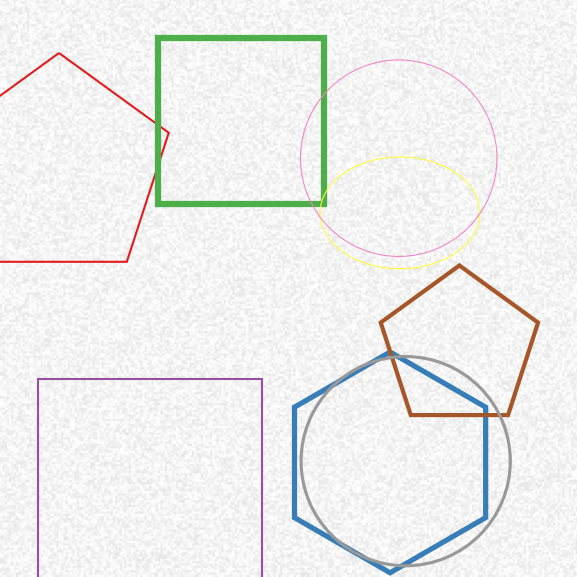[{"shape": "pentagon", "thickness": 1, "radius": 1.0, "center": [0.102, 0.708]}, {"shape": "hexagon", "thickness": 2.5, "radius": 0.96, "center": [0.675, 0.198]}, {"shape": "square", "thickness": 3, "radius": 0.72, "center": [0.418, 0.789]}, {"shape": "square", "thickness": 1, "radius": 0.97, "center": [0.26, 0.15]}, {"shape": "oval", "thickness": 0.5, "radius": 0.69, "center": [0.693, 0.631]}, {"shape": "pentagon", "thickness": 2, "radius": 0.72, "center": [0.795, 0.396]}, {"shape": "circle", "thickness": 0.5, "radius": 0.85, "center": [0.69, 0.725]}, {"shape": "circle", "thickness": 1.5, "radius": 0.91, "center": [0.702, 0.201]}]